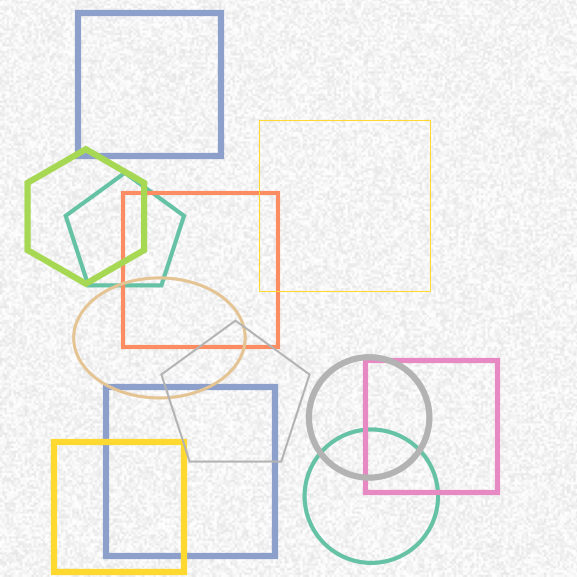[{"shape": "pentagon", "thickness": 2, "radius": 0.54, "center": [0.216, 0.592]}, {"shape": "circle", "thickness": 2, "radius": 0.58, "center": [0.643, 0.14]}, {"shape": "square", "thickness": 2, "radius": 0.67, "center": [0.347, 0.532]}, {"shape": "square", "thickness": 3, "radius": 0.73, "center": [0.33, 0.183]}, {"shape": "square", "thickness": 3, "radius": 0.62, "center": [0.259, 0.852]}, {"shape": "square", "thickness": 2.5, "radius": 0.57, "center": [0.747, 0.261]}, {"shape": "hexagon", "thickness": 3, "radius": 0.58, "center": [0.149, 0.624]}, {"shape": "square", "thickness": 3, "radius": 0.56, "center": [0.206, 0.122]}, {"shape": "square", "thickness": 0.5, "radius": 0.74, "center": [0.596, 0.643]}, {"shape": "oval", "thickness": 1.5, "radius": 0.74, "center": [0.276, 0.414]}, {"shape": "pentagon", "thickness": 1, "radius": 0.67, "center": [0.408, 0.309]}, {"shape": "circle", "thickness": 3, "radius": 0.52, "center": [0.639, 0.276]}]